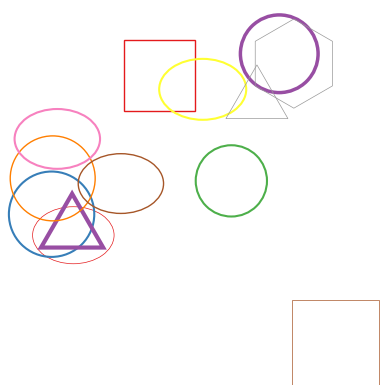[{"shape": "square", "thickness": 1, "radius": 0.46, "center": [0.414, 0.804]}, {"shape": "oval", "thickness": 0.5, "radius": 0.53, "center": [0.191, 0.389]}, {"shape": "circle", "thickness": 1.5, "radius": 0.55, "center": [0.134, 0.444]}, {"shape": "circle", "thickness": 1.5, "radius": 0.46, "center": [0.601, 0.53]}, {"shape": "triangle", "thickness": 3, "radius": 0.47, "center": [0.187, 0.404]}, {"shape": "circle", "thickness": 2.5, "radius": 0.5, "center": [0.725, 0.86]}, {"shape": "circle", "thickness": 1, "radius": 0.55, "center": [0.137, 0.537]}, {"shape": "oval", "thickness": 1.5, "radius": 0.57, "center": [0.527, 0.768]}, {"shape": "square", "thickness": 0.5, "radius": 0.56, "center": [0.871, 0.109]}, {"shape": "oval", "thickness": 1, "radius": 0.55, "center": [0.314, 0.523]}, {"shape": "oval", "thickness": 1.5, "radius": 0.55, "center": [0.149, 0.639]}, {"shape": "hexagon", "thickness": 0.5, "radius": 0.58, "center": [0.763, 0.835]}, {"shape": "triangle", "thickness": 0.5, "radius": 0.47, "center": [0.667, 0.738]}]